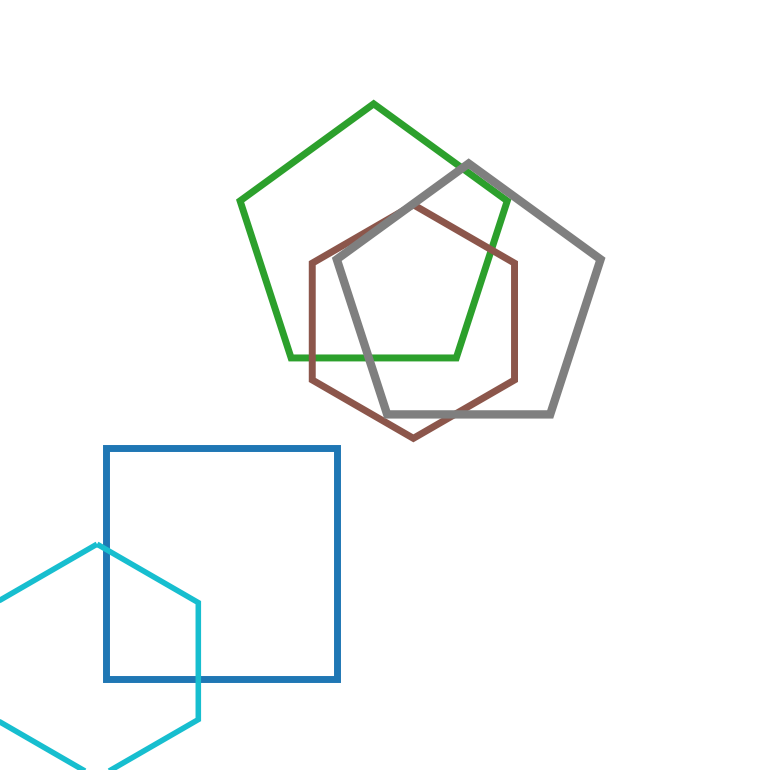[{"shape": "square", "thickness": 2.5, "radius": 0.75, "center": [0.288, 0.268]}, {"shape": "pentagon", "thickness": 2.5, "radius": 0.91, "center": [0.485, 0.683]}, {"shape": "hexagon", "thickness": 2.5, "radius": 0.76, "center": [0.537, 0.582]}, {"shape": "pentagon", "thickness": 3, "radius": 0.9, "center": [0.609, 0.608]}, {"shape": "hexagon", "thickness": 2, "radius": 0.76, "center": [0.126, 0.141]}]